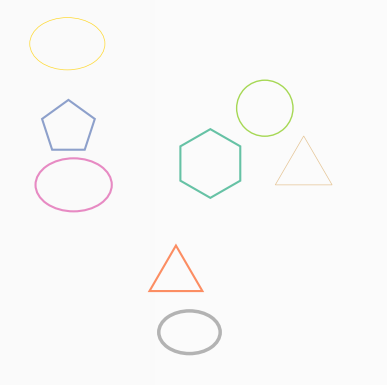[{"shape": "hexagon", "thickness": 1.5, "radius": 0.45, "center": [0.543, 0.575]}, {"shape": "triangle", "thickness": 1.5, "radius": 0.39, "center": [0.454, 0.283]}, {"shape": "pentagon", "thickness": 1.5, "radius": 0.36, "center": [0.177, 0.669]}, {"shape": "oval", "thickness": 1.5, "radius": 0.49, "center": [0.19, 0.52]}, {"shape": "circle", "thickness": 1, "radius": 0.36, "center": [0.683, 0.719]}, {"shape": "oval", "thickness": 0.5, "radius": 0.48, "center": [0.174, 0.886]}, {"shape": "triangle", "thickness": 0.5, "radius": 0.42, "center": [0.784, 0.562]}, {"shape": "oval", "thickness": 2.5, "radius": 0.4, "center": [0.489, 0.137]}]